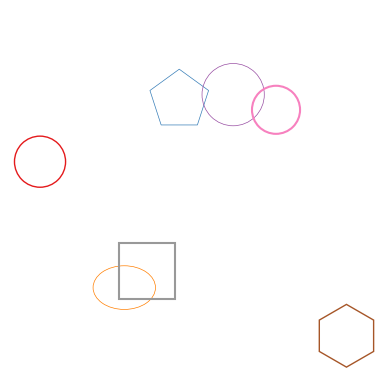[{"shape": "circle", "thickness": 1, "radius": 0.33, "center": [0.104, 0.58]}, {"shape": "pentagon", "thickness": 0.5, "radius": 0.4, "center": [0.466, 0.74]}, {"shape": "circle", "thickness": 0.5, "radius": 0.4, "center": [0.606, 0.754]}, {"shape": "oval", "thickness": 0.5, "radius": 0.41, "center": [0.323, 0.253]}, {"shape": "hexagon", "thickness": 1, "radius": 0.41, "center": [0.9, 0.128]}, {"shape": "circle", "thickness": 1.5, "radius": 0.31, "center": [0.717, 0.715]}, {"shape": "square", "thickness": 1.5, "radius": 0.36, "center": [0.382, 0.296]}]